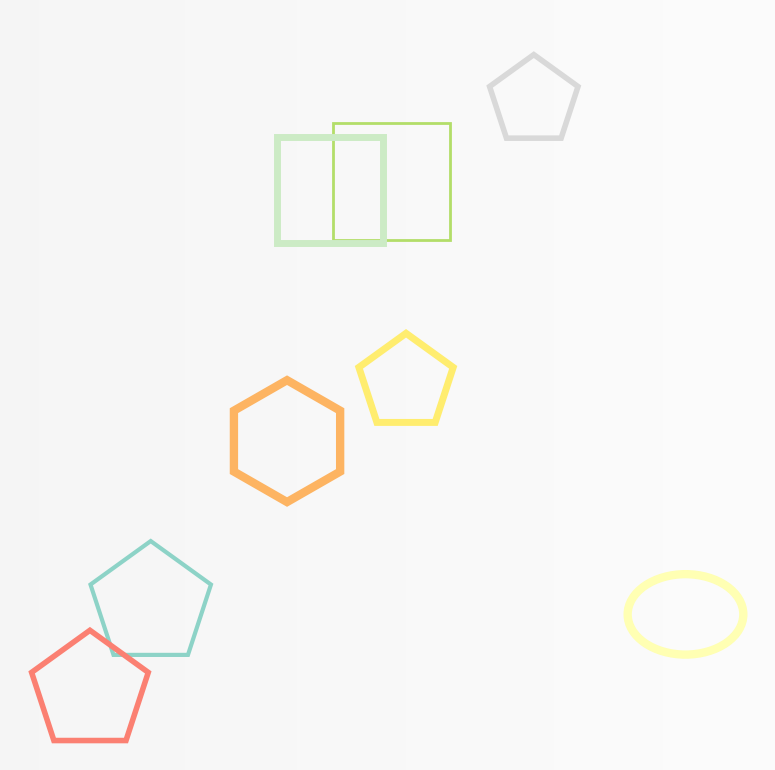[{"shape": "pentagon", "thickness": 1.5, "radius": 0.41, "center": [0.194, 0.216]}, {"shape": "oval", "thickness": 3, "radius": 0.37, "center": [0.885, 0.202]}, {"shape": "pentagon", "thickness": 2, "radius": 0.4, "center": [0.116, 0.102]}, {"shape": "hexagon", "thickness": 3, "radius": 0.4, "center": [0.37, 0.427]}, {"shape": "square", "thickness": 1, "radius": 0.38, "center": [0.505, 0.764]}, {"shape": "pentagon", "thickness": 2, "radius": 0.3, "center": [0.689, 0.869]}, {"shape": "square", "thickness": 2.5, "radius": 0.34, "center": [0.426, 0.753]}, {"shape": "pentagon", "thickness": 2.5, "radius": 0.32, "center": [0.524, 0.503]}]